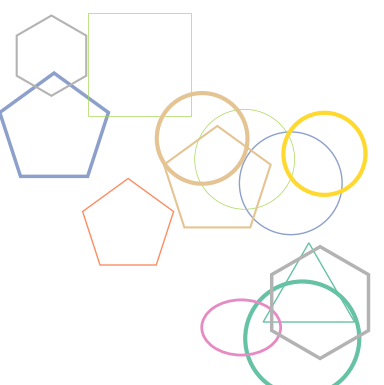[{"shape": "triangle", "thickness": 1, "radius": 0.69, "center": [0.802, 0.232]}, {"shape": "circle", "thickness": 3, "radius": 0.74, "center": [0.785, 0.121]}, {"shape": "pentagon", "thickness": 1, "radius": 0.62, "center": [0.333, 0.412]}, {"shape": "circle", "thickness": 1, "radius": 0.67, "center": [0.755, 0.524]}, {"shape": "pentagon", "thickness": 2.5, "radius": 0.74, "center": [0.14, 0.662]}, {"shape": "oval", "thickness": 2, "radius": 0.51, "center": [0.626, 0.149]}, {"shape": "circle", "thickness": 0.5, "radius": 0.65, "center": [0.635, 0.586]}, {"shape": "square", "thickness": 0.5, "radius": 0.67, "center": [0.363, 0.832]}, {"shape": "circle", "thickness": 3, "radius": 0.53, "center": [0.843, 0.6]}, {"shape": "circle", "thickness": 3, "radius": 0.59, "center": [0.525, 0.64]}, {"shape": "pentagon", "thickness": 1.5, "radius": 0.73, "center": [0.564, 0.527]}, {"shape": "hexagon", "thickness": 1.5, "radius": 0.52, "center": [0.134, 0.855]}, {"shape": "hexagon", "thickness": 2.5, "radius": 0.73, "center": [0.831, 0.214]}]